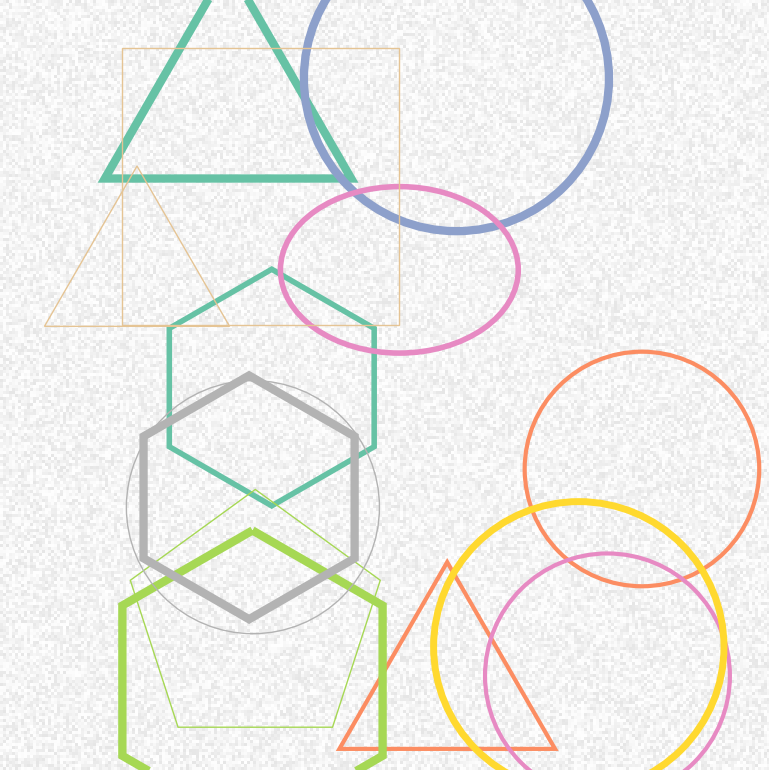[{"shape": "hexagon", "thickness": 2, "radius": 0.77, "center": [0.353, 0.497]}, {"shape": "triangle", "thickness": 3, "radius": 0.92, "center": [0.296, 0.861]}, {"shape": "circle", "thickness": 1.5, "radius": 0.76, "center": [0.834, 0.391]}, {"shape": "triangle", "thickness": 1.5, "radius": 0.81, "center": [0.581, 0.108]}, {"shape": "circle", "thickness": 3, "radius": 0.99, "center": [0.593, 0.898]}, {"shape": "oval", "thickness": 2, "radius": 0.77, "center": [0.519, 0.65]}, {"shape": "circle", "thickness": 1.5, "radius": 0.8, "center": [0.789, 0.122]}, {"shape": "hexagon", "thickness": 3, "radius": 0.98, "center": [0.328, 0.116]}, {"shape": "pentagon", "thickness": 0.5, "radius": 0.85, "center": [0.332, 0.194]}, {"shape": "circle", "thickness": 2.5, "radius": 0.94, "center": [0.752, 0.16]}, {"shape": "square", "thickness": 0.5, "radius": 0.9, "center": [0.338, 0.758]}, {"shape": "triangle", "thickness": 0.5, "radius": 0.69, "center": [0.178, 0.646]}, {"shape": "hexagon", "thickness": 3, "radius": 0.79, "center": [0.323, 0.354]}, {"shape": "circle", "thickness": 0.5, "radius": 0.82, "center": [0.328, 0.341]}]